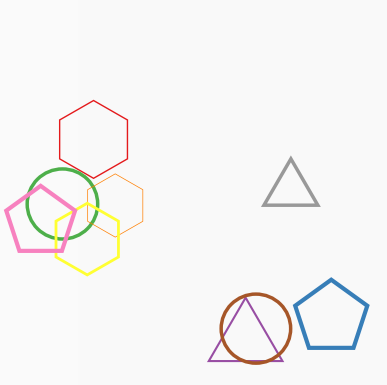[{"shape": "hexagon", "thickness": 1, "radius": 0.51, "center": [0.241, 0.638]}, {"shape": "pentagon", "thickness": 3, "radius": 0.49, "center": [0.855, 0.176]}, {"shape": "circle", "thickness": 2.5, "radius": 0.45, "center": [0.161, 0.47]}, {"shape": "triangle", "thickness": 1.5, "radius": 0.55, "center": [0.634, 0.117]}, {"shape": "hexagon", "thickness": 0.5, "radius": 0.41, "center": [0.297, 0.466]}, {"shape": "hexagon", "thickness": 2, "radius": 0.47, "center": [0.225, 0.379]}, {"shape": "circle", "thickness": 2.5, "radius": 0.45, "center": [0.66, 0.146]}, {"shape": "pentagon", "thickness": 3, "radius": 0.47, "center": [0.105, 0.424]}, {"shape": "triangle", "thickness": 2.5, "radius": 0.4, "center": [0.751, 0.507]}]